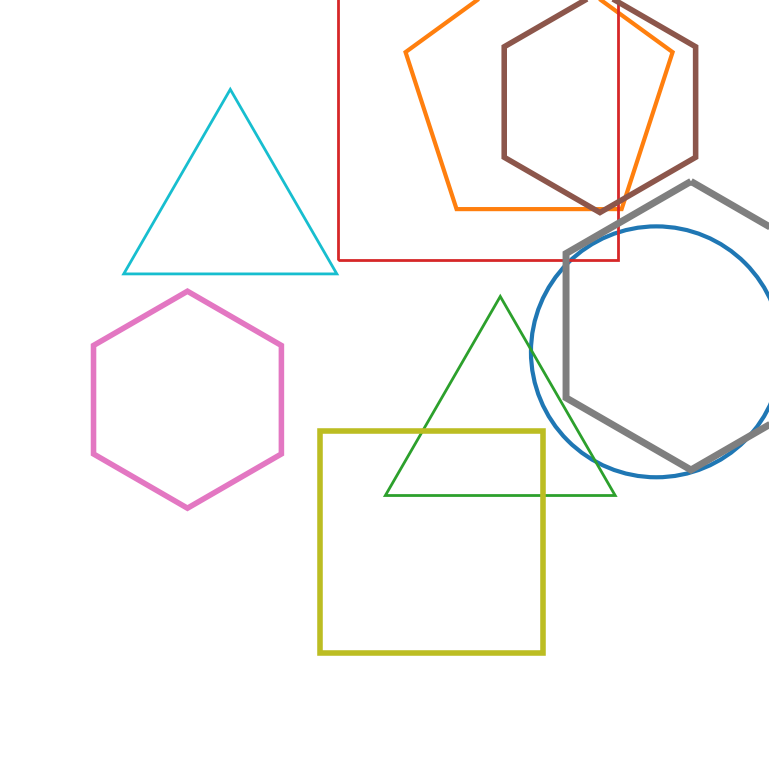[{"shape": "circle", "thickness": 1.5, "radius": 0.81, "center": [0.852, 0.543]}, {"shape": "pentagon", "thickness": 1.5, "radius": 0.91, "center": [0.7, 0.876]}, {"shape": "triangle", "thickness": 1, "radius": 0.86, "center": [0.65, 0.443]}, {"shape": "square", "thickness": 1, "radius": 0.91, "center": [0.621, 0.844]}, {"shape": "hexagon", "thickness": 2, "radius": 0.72, "center": [0.779, 0.868]}, {"shape": "hexagon", "thickness": 2, "radius": 0.7, "center": [0.243, 0.481]}, {"shape": "hexagon", "thickness": 2.5, "radius": 0.94, "center": [0.897, 0.577]}, {"shape": "square", "thickness": 2, "radius": 0.72, "center": [0.56, 0.296]}, {"shape": "triangle", "thickness": 1, "radius": 0.8, "center": [0.299, 0.724]}]